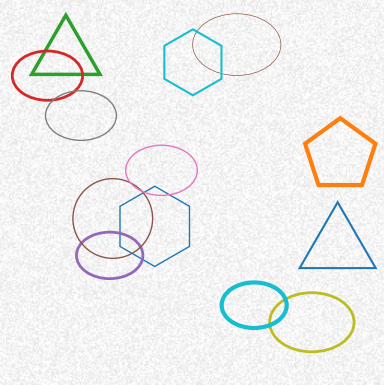[{"shape": "hexagon", "thickness": 1, "radius": 0.52, "center": [0.402, 0.412]}, {"shape": "triangle", "thickness": 1.5, "radius": 0.57, "center": [0.877, 0.361]}, {"shape": "pentagon", "thickness": 3, "radius": 0.48, "center": [0.884, 0.597]}, {"shape": "triangle", "thickness": 2.5, "radius": 0.51, "center": [0.171, 0.858]}, {"shape": "oval", "thickness": 2, "radius": 0.46, "center": [0.123, 0.804]}, {"shape": "oval", "thickness": 2, "radius": 0.43, "center": [0.285, 0.337]}, {"shape": "oval", "thickness": 0.5, "radius": 0.57, "center": [0.615, 0.884]}, {"shape": "circle", "thickness": 1, "radius": 0.52, "center": [0.293, 0.432]}, {"shape": "oval", "thickness": 1, "radius": 0.47, "center": [0.42, 0.558]}, {"shape": "oval", "thickness": 1, "radius": 0.46, "center": [0.21, 0.7]}, {"shape": "oval", "thickness": 2, "radius": 0.55, "center": [0.81, 0.163]}, {"shape": "oval", "thickness": 3, "radius": 0.42, "center": [0.66, 0.207]}, {"shape": "hexagon", "thickness": 1.5, "radius": 0.43, "center": [0.501, 0.838]}]